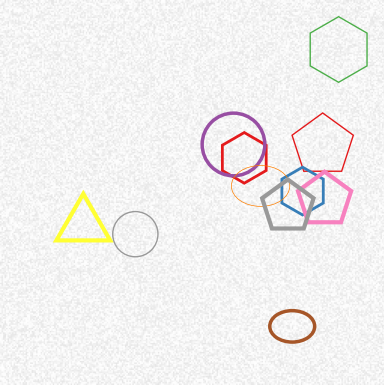[{"shape": "hexagon", "thickness": 2, "radius": 0.33, "center": [0.634, 0.59]}, {"shape": "pentagon", "thickness": 1, "radius": 0.42, "center": [0.838, 0.623]}, {"shape": "hexagon", "thickness": 2, "radius": 0.31, "center": [0.786, 0.504]}, {"shape": "hexagon", "thickness": 1, "radius": 0.43, "center": [0.88, 0.871]}, {"shape": "circle", "thickness": 2.5, "radius": 0.41, "center": [0.606, 0.625]}, {"shape": "oval", "thickness": 0.5, "radius": 0.38, "center": [0.677, 0.517]}, {"shape": "triangle", "thickness": 3, "radius": 0.4, "center": [0.216, 0.416]}, {"shape": "oval", "thickness": 2.5, "radius": 0.29, "center": [0.759, 0.152]}, {"shape": "pentagon", "thickness": 3, "radius": 0.36, "center": [0.843, 0.481]}, {"shape": "pentagon", "thickness": 3, "radius": 0.35, "center": [0.748, 0.463]}, {"shape": "circle", "thickness": 1, "radius": 0.29, "center": [0.352, 0.392]}]